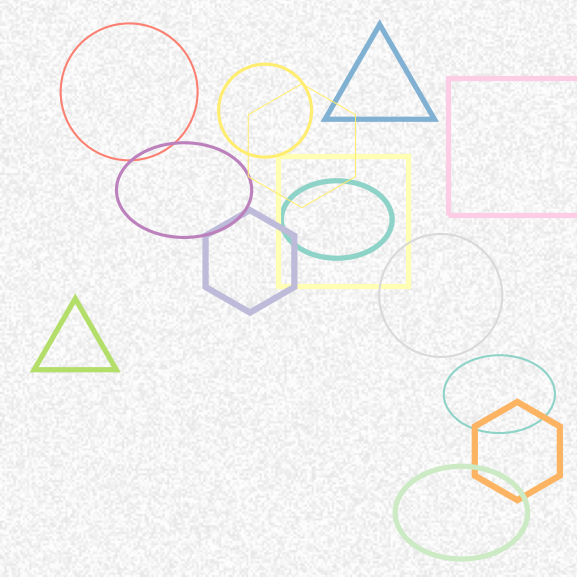[{"shape": "oval", "thickness": 1, "radius": 0.48, "center": [0.865, 0.317]}, {"shape": "oval", "thickness": 2.5, "radius": 0.48, "center": [0.583, 0.619]}, {"shape": "square", "thickness": 2.5, "radius": 0.56, "center": [0.595, 0.617]}, {"shape": "hexagon", "thickness": 3, "radius": 0.44, "center": [0.433, 0.547]}, {"shape": "circle", "thickness": 1, "radius": 0.59, "center": [0.224, 0.84]}, {"shape": "triangle", "thickness": 2.5, "radius": 0.55, "center": [0.658, 0.847]}, {"shape": "hexagon", "thickness": 3, "radius": 0.43, "center": [0.896, 0.218]}, {"shape": "triangle", "thickness": 2.5, "radius": 0.41, "center": [0.13, 0.4]}, {"shape": "square", "thickness": 2.5, "radius": 0.59, "center": [0.893, 0.745]}, {"shape": "circle", "thickness": 1, "radius": 0.53, "center": [0.763, 0.488]}, {"shape": "oval", "thickness": 1.5, "radius": 0.59, "center": [0.319, 0.67]}, {"shape": "oval", "thickness": 2.5, "radius": 0.57, "center": [0.799, 0.111]}, {"shape": "hexagon", "thickness": 0.5, "radius": 0.54, "center": [0.523, 0.747]}, {"shape": "circle", "thickness": 1.5, "radius": 0.4, "center": [0.459, 0.808]}]